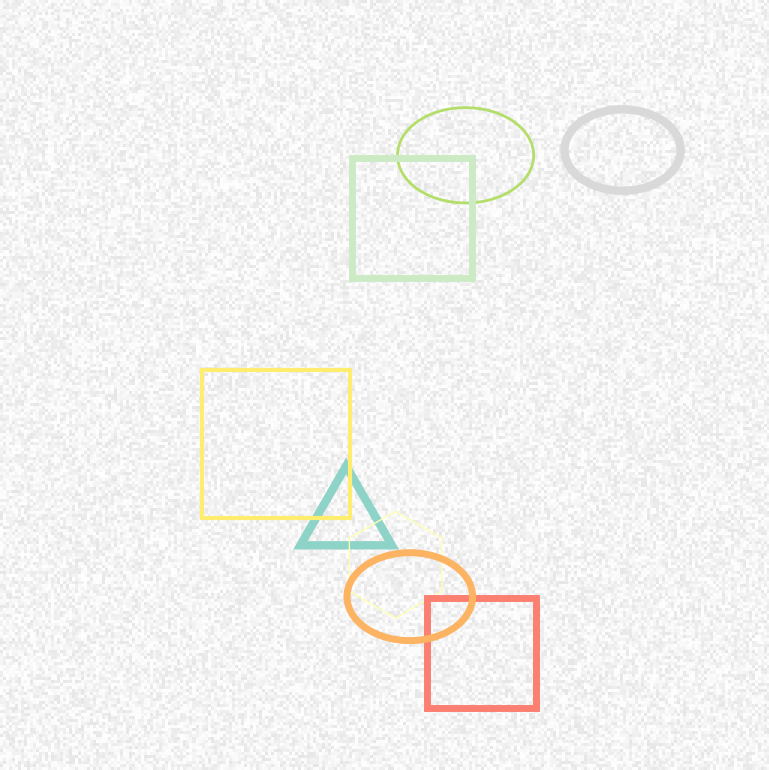[{"shape": "triangle", "thickness": 3, "radius": 0.34, "center": [0.45, 0.326]}, {"shape": "hexagon", "thickness": 0.5, "radius": 0.35, "center": [0.514, 0.267]}, {"shape": "square", "thickness": 2.5, "radius": 0.35, "center": [0.625, 0.152]}, {"shape": "oval", "thickness": 2.5, "radius": 0.41, "center": [0.532, 0.225]}, {"shape": "oval", "thickness": 1, "radius": 0.44, "center": [0.605, 0.798]}, {"shape": "oval", "thickness": 3, "radius": 0.38, "center": [0.809, 0.805]}, {"shape": "square", "thickness": 2.5, "radius": 0.39, "center": [0.534, 0.716]}, {"shape": "square", "thickness": 1.5, "radius": 0.48, "center": [0.359, 0.423]}]